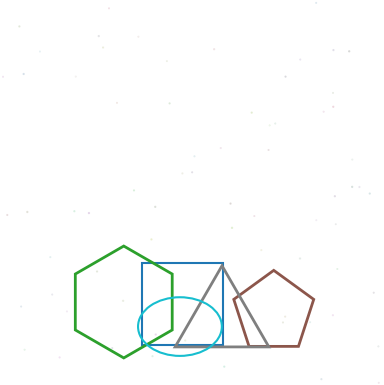[{"shape": "square", "thickness": 1.5, "radius": 0.53, "center": [0.474, 0.21]}, {"shape": "hexagon", "thickness": 2, "radius": 0.73, "center": [0.321, 0.216]}, {"shape": "pentagon", "thickness": 2, "radius": 0.55, "center": [0.711, 0.189]}, {"shape": "triangle", "thickness": 2, "radius": 0.7, "center": [0.577, 0.169]}, {"shape": "oval", "thickness": 1.5, "radius": 0.54, "center": [0.467, 0.152]}]